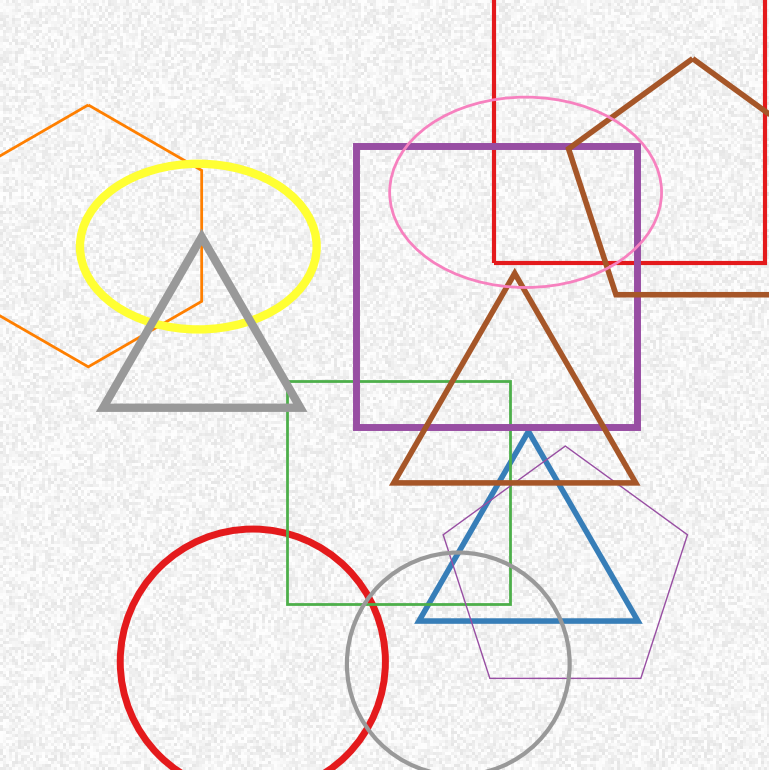[{"shape": "square", "thickness": 1.5, "radius": 0.88, "center": [0.818, 0.834]}, {"shape": "circle", "thickness": 2.5, "radius": 0.86, "center": [0.328, 0.141]}, {"shape": "triangle", "thickness": 2, "radius": 0.82, "center": [0.686, 0.276]}, {"shape": "square", "thickness": 1, "radius": 0.72, "center": [0.518, 0.36]}, {"shape": "pentagon", "thickness": 0.5, "radius": 0.83, "center": [0.734, 0.254]}, {"shape": "square", "thickness": 2.5, "radius": 0.91, "center": [0.645, 0.628]}, {"shape": "hexagon", "thickness": 1, "radius": 0.85, "center": [0.115, 0.694]}, {"shape": "oval", "thickness": 3, "radius": 0.77, "center": [0.258, 0.68]}, {"shape": "triangle", "thickness": 2, "radius": 0.91, "center": [0.668, 0.464]}, {"shape": "pentagon", "thickness": 2, "radius": 0.85, "center": [0.9, 0.754]}, {"shape": "oval", "thickness": 1, "radius": 0.88, "center": [0.683, 0.75]}, {"shape": "triangle", "thickness": 3, "radius": 0.74, "center": [0.262, 0.544]}, {"shape": "circle", "thickness": 1.5, "radius": 0.72, "center": [0.595, 0.138]}]